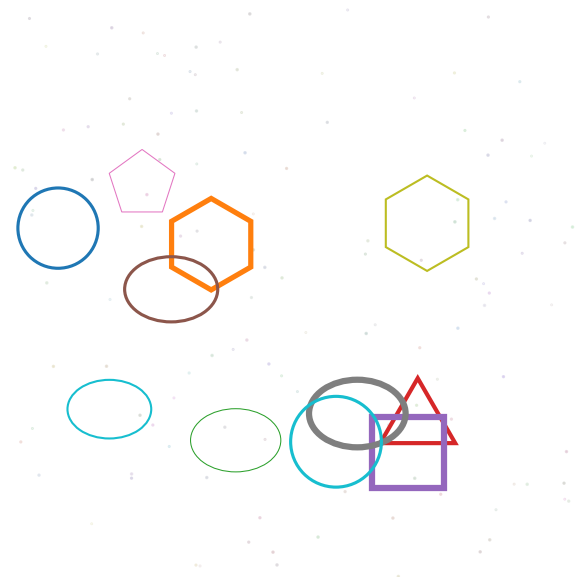[{"shape": "circle", "thickness": 1.5, "radius": 0.35, "center": [0.101, 0.604]}, {"shape": "hexagon", "thickness": 2.5, "radius": 0.4, "center": [0.366, 0.576]}, {"shape": "oval", "thickness": 0.5, "radius": 0.39, "center": [0.408, 0.237]}, {"shape": "triangle", "thickness": 2, "radius": 0.37, "center": [0.723, 0.269]}, {"shape": "square", "thickness": 3, "radius": 0.31, "center": [0.706, 0.216]}, {"shape": "oval", "thickness": 1.5, "radius": 0.4, "center": [0.296, 0.498]}, {"shape": "pentagon", "thickness": 0.5, "radius": 0.3, "center": [0.246, 0.681]}, {"shape": "oval", "thickness": 3, "radius": 0.42, "center": [0.619, 0.283]}, {"shape": "hexagon", "thickness": 1, "radius": 0.41, "center": [0.74, 0.613]}, {"shape": "circle", "thickness": 1.5, "radius": 0.39, "center": [0.582, 0.234]}, {"shape": "oval", "thickness": 1, "radius": 0.36, "center": [0.189, 0.291]}]